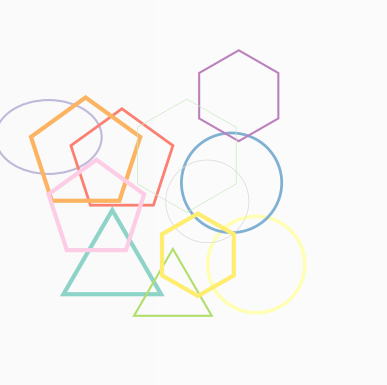[{"shape": "triangle", "thickness": 3, "radius": 0.73, "center": [0.29, 0.309]}, {"shape": "circle", "thickness": 2.5, "radius": 0.63, "center": [0.661, 0.313]}, {"shape": "oval", "thickness": 1.5, "radius": 0.69, "center": [0.125, 0.644]}, {"shape": "pentagon", "thickness": 2, "radius": 0.69, "center": [0.315, 0.579]}, {"shape": "circle", "thickness": 2, "radius": 0.65, "center": [0.598, 0.525]}, {"shape": "pentagon", "thickness": 3, "radius": 0.74, "center": [0.221, 0.599]}, {"shape": "triangle", "thickness": 1.5, "radius": 0.58, "center": [0.446, 0.238]}, {"shape": "pentagon", "thickness": 3, "radius": 0.65, "center": [0.249, 0.455]}, {"shape": "circle", "thickness": 0.5, "radius": 0.54, "center": [0.535, 0.477]}, {"shape": "hexagon", "thickness": 1.5, "radius": 0.59, "center": [0.616, 0.751]}, {"shape": "hexagon", "thickness": 0.5, "radius": 0.74, "center": [0.482, 0.596]}, {"shape": "hexagon", "thickness": 3, "radius": 0.53, "center": [0.511, 0.338]}]